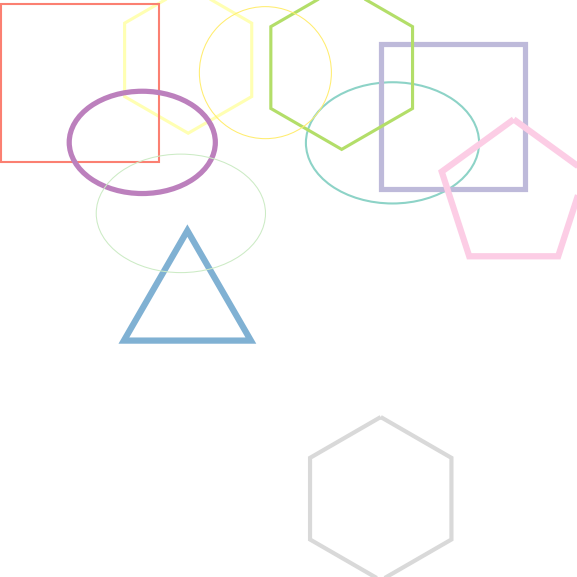[{"shape": "oval", "thickness": 1, "radius": 0.75, "center": [0.68, 0.752]}, {"shape": "hexagon", "thickness": 1.5, "radius": 0.64, "center": [0.326, 0.896]}, {"shape": "square", "thickness": 2.5, "radius": 0.63, "center": [0.785, 0.797]}, {"shape": "square", "thickness": 1, "radius": 0.68, "center": [0.139, 0.856]}, {"shape": "triangle", "thickness": 3, "radius": 0.63, "center": [0.324, 0.473]}, {"shape": "hexagon", "thickness": 1.5, "radius": 0.71, "center": [0.592, 0.882]}, {"shape": "pentagon", "thickness": 3, "radius": 0.66, "center": [0.89, 0.661]}, {"shape": "hexagon", "thickness": 2, "radius": 0.71, "center": [0.659, 0.136]}, {"shape": "oval", "thickness": 2.5, "radius": 0.63, "center": [0.246, 0.753]}, {"shape": "oval", "thickness": 0.5, "radius": 0.73, "center": [0.313, 0.63]}, {"shape": "circle", "thickness": 0.5, "radius": 0.57, "center": [0.46, 0.873]}]